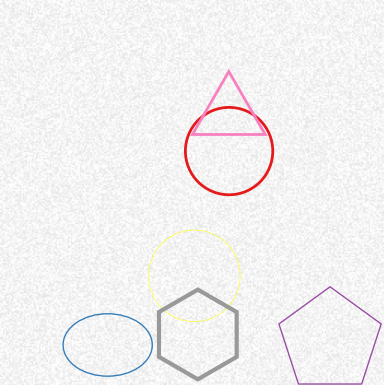[{"shape": "circle", "thickness": 2, "radius": 0.57, "center": [0.595, 0.608]}, {"shape": "oval", "thickness": 1, "radius": 0.58, "center": [0.28, 0.104]}, {"shape": "pentagon", "thickness": 1, "radius": 0.7, "center": [0.857, 0.115]}, {"shape": "circle", "thickness": 0.5, "radius": 0.59, "center": [0.505, 0.283]}, {"shape": "triangle", "thickness": 2, "radius": 0.55, "center": [0.594, 0.705]}, {"shape": "hexagon", "thickness": 3, "radius": 0.58, "center": [0.514, 0.131]}]